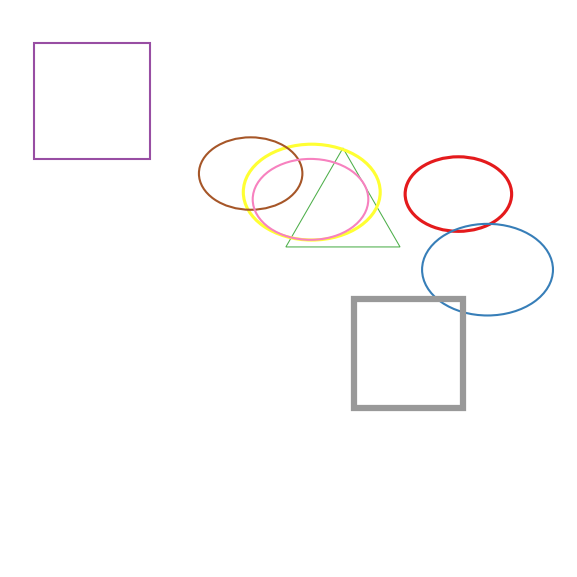[{"shape": "oval", "thickness": 1.5, "radius": 0.46, "center": [0.794, 0.663]}, {"shape": "oval", "thickness": 1, "radius": 0.57, "center": [0.844, 0.532]}, {"shape": "triangle", "thickness": 0.5, "radius": 0.57, "center": [0.594, 0.629]}, {"shape": "square", "thickness": 1, "radius": 0.5, "center": [0.16, 0.824]}, {"shape": "oval", "thickness": 1.5, "radius": 0.59, "center": [0.54, 0.666]}, {"shape": "oval", "thickness": 1, "radius": 0.45, "center": [0.434, 0.699]}, {"shape": "oval", "thickness": 1, "radius": 0.5, "center": [0.538, 0.654]}, {"shape": "square", "thickness": 3, "radius": 0.47, "center": [0.708, 0.387]}]